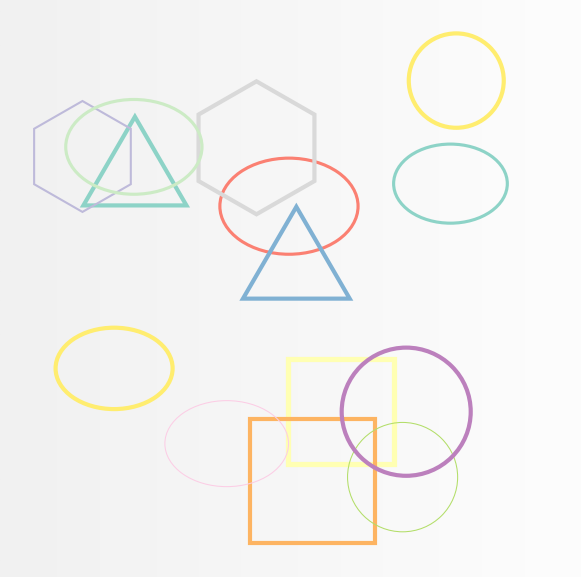[{"shape": "oval", "thickness": 1.5, "radius": 0.49, "center": [0.775, 0.681]}, {"shape": "triangle", "thickness": 2, "radius": 0.51, "center": [0.232, 0.695]}, {"shape": "square", "thickness": 2.5, "radius": 0.46, "center": [0.586, 0.286]}, {"shape": "hexagon", "thickness": 1, "radius": 0.48, "center": [0.142, 0.728]}, {"shape": "oval", "thickness": 1.5, "radius": 0.59, "center": [0.497, 0.642]}, {"shape": "triangle", "thickness": 2, "radius": 0.53, "center": [0.51, 0.535]}, {"shape": "square", "thickness": 2, "radius": 0.54, "center": [0.537, 0.167]}, {"shape": "circle", "thickness": 0.5, "radius": 0.47, "center": [0.693, 0.173]}, {"shape": "oval", "thickness": 0.5, "radius": 0.53, "center": [0.39, 0.231]}, {"shape": "hexagon", "thickness": 2, "radius": 0.58, "center": [0.441, 0.743]}, {"shape": "circle", "thickness": 2, "radius": 0.55, "center": [0.699, 0.286]}, {"shape": "oval", "thickness": 1.5, "radius": 0.59, "center": [0.23, 0.745]}, {"shape": "oval", "thickness": 2, "radius": 0.5, "center": [0.196, 0.361]}, {"shape": "circle", "thickness": 2, "radius": 0.41, "center": [0.785, 0.86]}]